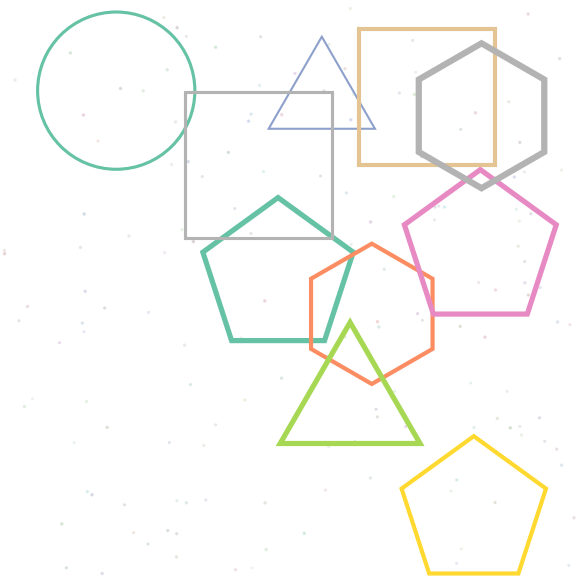[{"shape": "pentagon", "thickness": 2.5, "radius": 0.68, "center": [0.481, 0.52]}, {"shape": "circle", "thickness": 1.5, "radius": 0.68, "center": [0.201, 0.842]}, {"shape": "hexagon", "thickness": 2, "radius": 0.61, "center": [0.644, 0.456]}, {"shape": "triangle", "thickness": 1, "radius": 0.53, "center": [0.557, 0.829]}, {"shape": "pentagon", "thickness": 2.5, "radius": 0.69, "center": [0.832, 0.567]}, {"shape": "triangle", "thickness": 2.5, "radius": 0.7, "center": [0.606, 0.301]}, {"shape": "pentagon", "thickness": 2, "radius": 0.66, "center": [0.82, 0.112]}, {"shape": "square", "thickness": 2, "radius": 0.59, "center": [0.74, 0.832]}, {"shape": "square", "thickness": 1.5, "radius": 0.64, "center": [0.448, 0.713]}, {"shape": "hexagon", "thickness": 3, "radius": 0.63, "center": [0.834, 0.799]}]